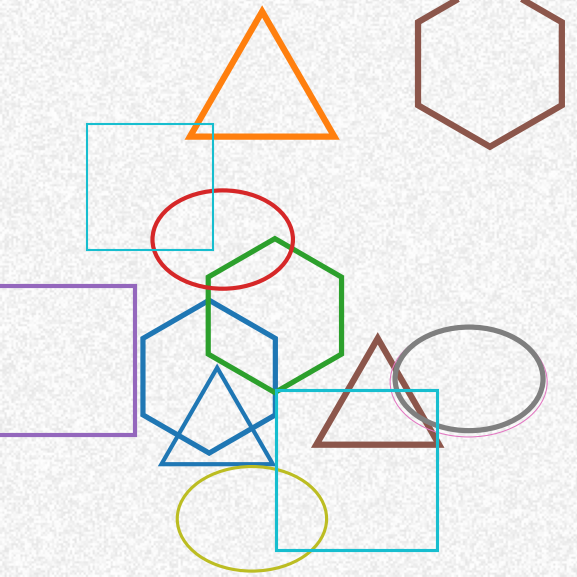[{"shape": "triangle", "thickness": 2, "radius": 0.56, "center": [0.376, 0.251]}, {"shape": "hexagon", "thickness": 2.5, "radius": 0.66, "center": [0.362, 0.347]}, {"shape": "triangle", "thickness": 3, "radius": 0.72, "center": [0.454, 0.835]}, {"shape": "hexagon", "thickness": 2.5, "radius": 0.67, "center": [0.476, 0.453]}, {"shape": "oval", "thickness": 2, "radius": 0.61, "center": [0.386, 0.584]}, {"shape": "square", "thickness": 2, "radius": 0.65, "center": [0.105, 0.374]}, {"shape": "triangle", "thickness": 3, "radius": 0.61, "center": [0.654, 0.29]}, {"shape": "hexagon", "thickness": 3, "radius": 0.72, "center": [0.848, 0.889]}, {"shape": "oval", "thickness": 0.5, "radius": 0.68, "center": [0.812, 0.338]}, {"shape": "oval", "thickness": 2.5, "radius": 0.64, "center": [0.812, 0.343]}, {"shape": "oval", "thickness": 1.5, "radius": 0.65, "center": [0.436, 0.101]}, {"shape": "square", "thickness": 1, "radius": 0.55, "center": [0.26, 0.675]}, {"shape": "square", "thickness": 1.5, "radius": 0.69, "center": [0.617, 0.185]}]